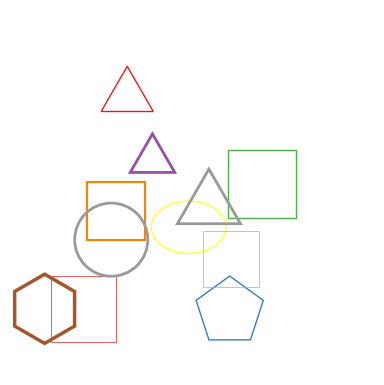[{"shape": "square", "thickness": 0.5, "radius": 0.43, "center": [0.217, 0.197]}, {"shape": "triangle", "thickness": 1, "radius": 0.39, "center": [0.33, 0.75]}, {"shape": "pentagon", "thickness": 1, "radius": 0.46, "center": [0.597, 0.191]}, {"shape": "square", "thickness": 1, "radius": 0.44, "center": [0.68, 0.521]}, {"shape": "triangle", "thickness": 2, "radius": 0.33, "center": [0.396, 0.586]}, {"shape": "square", "thickness": 1.5, "radius": 0.38, "center": [0.301, 0.452]}, {"shape": "oval", "thickness": 1, "radius": 0.49, "center": [0.49, 0.41]}, {"shape": "hexagon", "thickness": 2.5, "radius": 0.45, "center": [0.116, 0.198]}, {"shape": "square", "thickness": 0.5, "radius": 0.36, "center": [0.6, 0.327]}, {"shape": "circle", "thickness": 2, "radius": 0.47, "center": [0.289, 0.378]}, {"shape": "triangle", "thickness": 2, "radius": 0.47, "center": [0.543, 0.466]}]